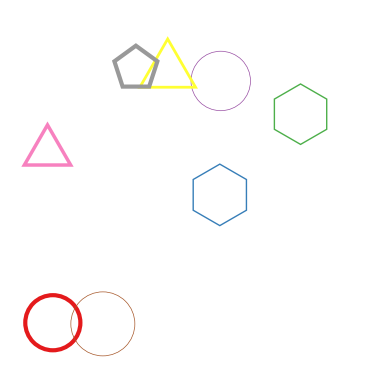[{"shape": "circle", "thickness": 3, "radius": 0.36, "center": [0.137, 0.162]}, {"shape": "hexagon", "thickness": 1, "radius": 0.4, "center": [0.571, 0.494]}, {"shape": "hexagon", "thickness": 1, "radius": 0.39, "center": [0.781, 0.703]}, {"shape": "circle", "thickness": 0.5, "radius": 0.39, "center": [0.573, 0.79]}, {"shape": "triangle", "thickness": 2, "radius": 0.42, "center": [0.436, 0.815]}, {"shape": "circle", "thickness": 0.5, "radius": 0.42, "center": [0.267, 0.159]}, {"shape": "triangle", "thickness": 2.5, "radius": 0.35, "center": [0.123, 0.606]}, {"shape": "pentagon", "thickness": 3, "radius": 0.29, "center": [0.353, 0.823]}]